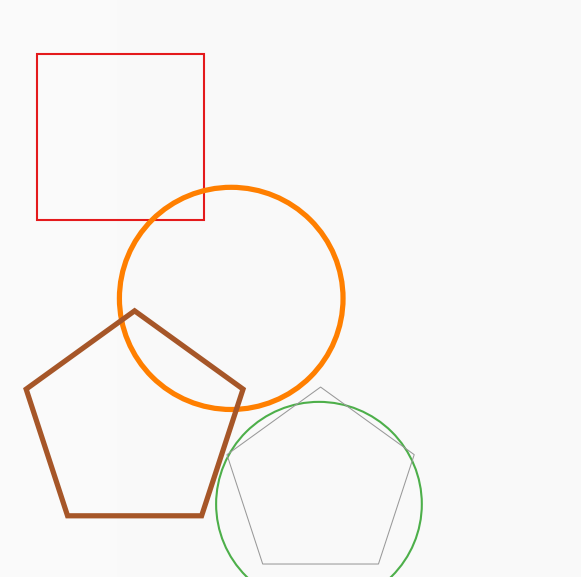[{"shape": "square", "thickness": 1, "radius": 0.72, "center": [0.207, 0.763]}, {"shape": "circle", "thickness": 1, "radius": 0.88, "center": [0.549, 0.126]}, {"shape": "circle", "thickness": 2.5, "radius": 0.96, "center": [0.398, 0.482]}, {"shape": "pentagon", "thickness": 2.5, "radius": 0.98, "center": [0.232, 0.265]}, {"shape": "pentagon", "thickness": 0.5, "radius": 0.85, "center": [0.552, 0.16]}]